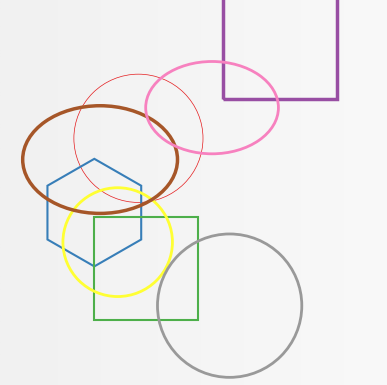[{"shape": "circle", "thickness": 0.5, "radius": 0.83, "center": [0.357, 0.641]}, {"shape": "hexagon", "thickness": 1.5, "radius": 0.7, "center": [0.243, 0.448]}, {"shape": "square", "thickness": 1.5, "radius": 0.67, "center": [0.377, 0.303]}, {"shape": "square", "thickness": 2.5, "radius": 0.74, "center": [0.723, 0.889]}, {"shape": "circle", "thickness": 2, "radius": 0.71, "center": [0.304, 0.371]}, {"shape": "oval", "thickness": 2.5, "radius": 1.0, "center": [0.258, 0.586]}, {"shape": "oval", "thickness": 2, "radius": 0.86, "center": [0.547, 0.72]}, {"shape": "circle", "thickness": 2, "radius": 0.93, "center": [0.593, 0.206]}]